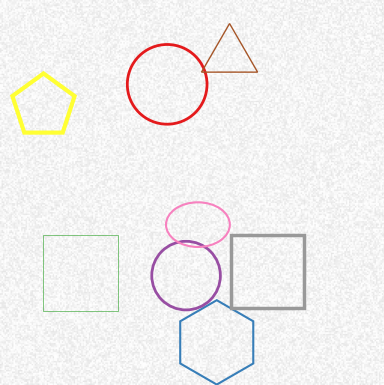[{"shape": "circle", "thickness": 2, "radius": 0.52, "center": [0.434, 0.781]}, {"shape": "hexagon", "thickness": 1.5, "radius": 0.55, "center": [0.563, 0.111]}, {"shape": "square", "thickness": 0.5, "radius": 0.49, "center": [0.209, 0.291]}, {"shape": "circle", "thickness": 2, "radius": 0.45, "center": [0.483, 0.284]}, {"shape": "pentagon", "thickness": 3, "radius": 0.42, "center": [0.113, 0.724]}, {"shape": "triangle", "thickness": 1, "radius": 0.42, "center": [0.596, 0.855]}, {"shape": "oval", "thickness": 1.5, "radius": 0.41, "center": [0.514, 0.417]}, {"shape": "square", "thickness": 2.5, "radius": 0.48, "center": [0.694, 0.296]}]